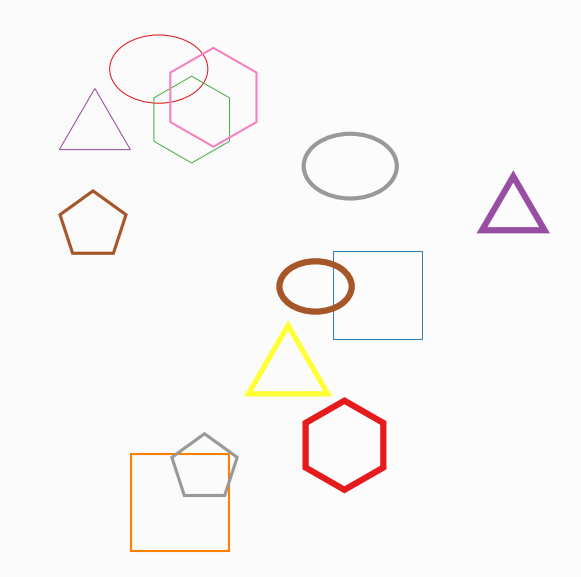[{"shape": "hexagon", "thickness": 3, "radius": 0.39, "center": [0.593, 0.228]}, {"shape": "oval", "thickness": 0.5, "radius": 0.42, "center": [0.273, 0.88]}, {"shape": "square", "thickness": 0.5, "radius": 0.38, "center": [0.649, 0.488]}, {"shape": "hexagon", "thickness": 0.5, "radius": 0.38, "center": [0.33, 0.792]}, {"shape": "triangle", "thickness": 3, "radius": 0.31, "center": [0.883, 0.632]}, {"shape": "triangle", "thickness": 0.5, "radius": 0.35, "center": [0.163, 0.775]}, {"shape": "square", "thickness": 1, "radius": 0.42, "center": [0.31, 0.128]}, {"shape": "triangle", "thickness": 2.5, "radius": 0.39, "center": [0.496, 0.357]}, {"shape": "pentagon", "thickness": 1.5, "radius": 0.3, "center": [0.16, 0.609]}, {"shape": "oval", "thickness": 3, "radius": 0.31, "center": [0.543, 0.503]}, {"shape": "hexagon", "thickness": 1, "radius": 0.43, "center": [0.367, 0.831]}, {"shape": "oval", "thickness": 2, "radius": 0.4, "center": [0.603, 0.711]}, {"shape": "pentagon", "thickness": 1.5, "radius": 0.3, "center": [0.352, 0.189]}]